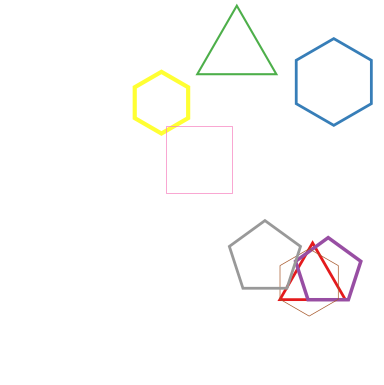[{"shape": "triangle", "thickness": 2, "radius": 0.49, "center": [0.812, 0.271]}, {"shape": "hexagon", "thickness": 2, "radius": 0.56, "center": [0.867, 0.787]}, {"shape": "triangle", "thickness": 1.5, "radius": 0.59, "center": [0.615, 0.867]}, {"shape": "pentagon", "thickness": 2.5, "radius": 0.45, "center": [0.852, 0.294]}, {"shape": "hexagon", "thickness": 3, "radius": 0.4, "center": [0.419, 0.733]}, {"shape": "hexagon", "thickness": 0.5, "radius": 0.44, "center": [0.803, 0.266]}, {"shape": "square", "thickness": 0.5, "radius": 0.43, "center": [0.517, 0.586]}, {"shape": "pentagon", "thickness": 2, "radius": 0.49, "center": [0.688, 0.33]}]